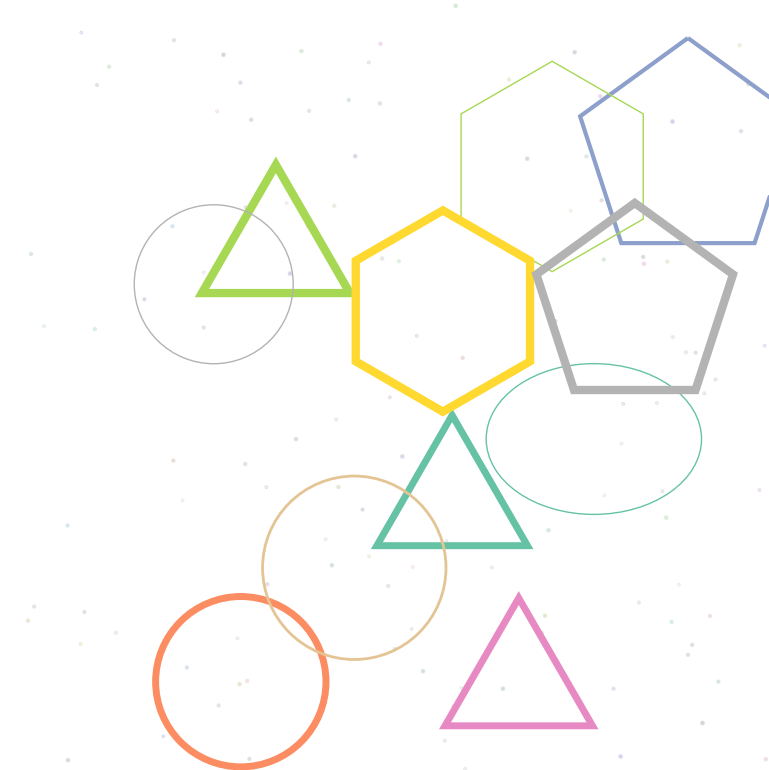[{"shape": "oval", "thickness": 0.5, "radius": 0.7, "center": [0.771, 0.43]}, {"shape": "triangle", "thickness": 2.5, "radius": 0.56, "center": [0.587, 0.348]}, {"shape": "circle", "thickness": 2.5, "radius": 0.55, "center": [0.313, 0.115]}, {"shape": "pentagon", "thickness": 1.5, "radius": 0.74, "center": [0.893, 0.803]}, {"shape": "triangle", "thickness": 2.5, "radius": 0.55, "center": [0.674, 0.113]}, {"shape": "hexagon", "thickness": 0.5, "radius": 0.68, "center": [0.717, 0.784]}, {"shape": "triangle", "thickness": 3, "radius": 0.55, "center": [0.358, 0.675]}, {"shape": "hexagon", "thickness": 3, "radius": 0.65, "center": [0.575, 0.596]}, {"shape": "circle", "thickness": 1, "radius": 0.6, "center": [0.46, 0.263]}, {"shape": "pentagon", "thickness": 3, "radius": 0.67, "center": [0.824, 0.602]}, {"shape": "circle", "thickness": 0.5, "radius": 0.52, "center": [0.278, 0.631]}]